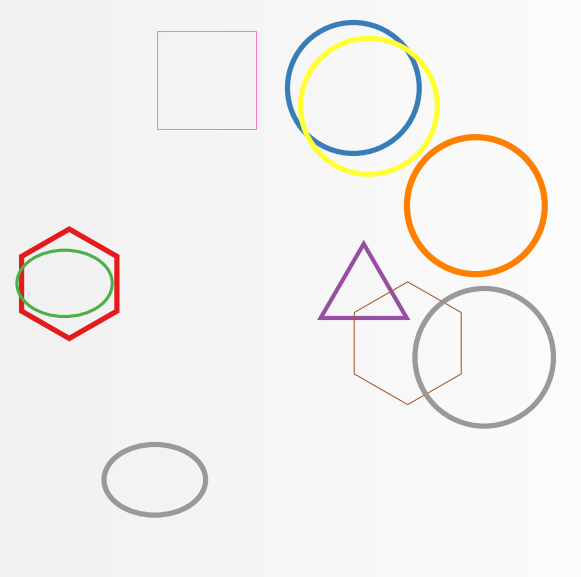[{"shape": "hexagon", "thickness": 2.5, "radius": 0.47, "center": [0.119, 0.508]}, {"shape": "circle", "thickness": 2.5, "radius": 0.57, "center": [0.608, 0.847]}, {"shape": "oval", "thickness": 1.5, "radius": 0.41, "center": [0.111, 0.508]}, {"shape": "triangle", "thickness": 2, "radius": 0.43, "center": [0.626, 0.491]}, {"shape": "circle", "thickness": 3, "radius": 0.59, "center": [0.819, 0.643]}, {"shape": "circle", "thickness": 2.5, "radius": 0.59, "center": [0.635, 0.815]}, {"shape": "hexagon", "thickness": 0.5, "radius": 0.53, "center": [0.701, 0.405]}, {"shape": "square", "thickness": 0.5, "radius": 0.43, "center": [0.355, 0.86]}, {"shape": "circle", "thickness": 2.5, "radius": 0.6, "center": [0.833, 0.38]}, {"shape": "oval", "thickness": 2.5, "radius": 0.44, "center": [0.266, 0.168]}]